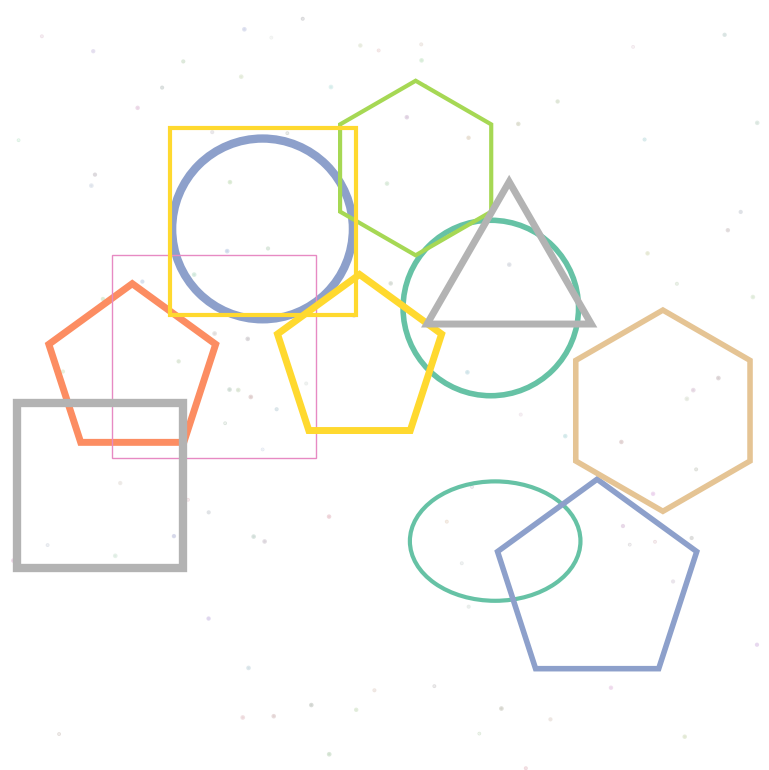[{"shape": "circle", "thickness": 2, "radius": 0.57, "center": [0.637, 0.6]}, {"shape": "oval", "thickness": 1.5, "radius": 0.55, "center": [0.643, 0.297]}, {"shape": "pentagon", "thickness": 2.5, "radius": 0.57, "center": [0.172, 0.518]}, {"shape": "circle", "thickness": 3, "radius": 0.59, "center": [0.341, 0.703]}, {"shape": "pentagon", "thickness": 2, "radius": 0.68, "center": [0.776, 0.242]}, {"shape": "square", "thickness": 0.5, "radius": 0.66, "center": [0.278, 0.537]}, {"shape": "hexagon", "thickness": 1.5, "radius": 0.57, "center": [0.54, 0.782]}, {"shape": "square", "thickness": 1.5, "radius": 0.6, "center": [0.342, 0.712]}, {"shape": "pentagon", "thickness": 2.5, "radius": 0.56, "center": [0.467, 0.532]}, {"shape": "hexagon", "thickness": 2, "radius": 0.65, "center": [0.861, 0.467]}, {"shape": "triangle", "thickness": 2.5, "radius": 0.62, "center": [0.661, 0.641]}, {"shape": "square", "thickness": 3, "radius": 0.54, "center": [0.13, 0.369]}]